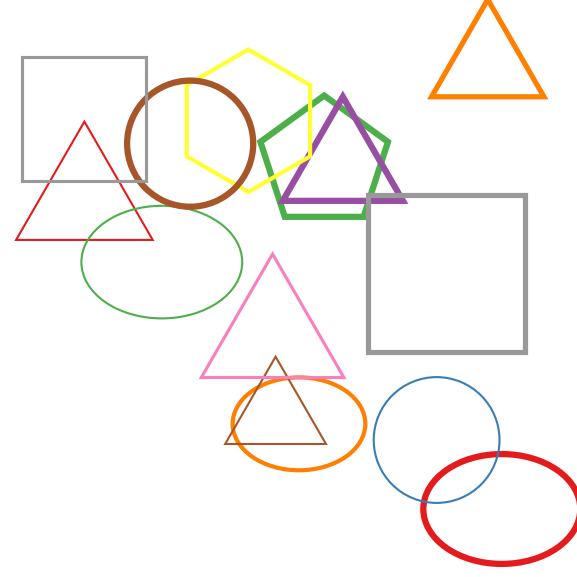[{"shape": "oval", "thickness": 3, "radius": 0.68, "center": [0.869, 0.118]}, {"shape": "triangle", "thickness": 1, "radius": 0.68, "center": [0.146, 0.652]}, {"shape": "circle", "thickness": 1, "radius": 0.54, "center": [0.756, 0.237]}, {"shape": "pentagon", "thickness": 3, "radius": 0.58, "center": [0.561, 0.718]}, {"shape": "oval", "thickness": 1, "radius": 0.7, "center": [0.28, 0.545]}, {"shape": "triangle", "thickness": 3, "radius": 0.6, "center": [0.594, 0.711]}, {"shape": "triangle", "thickness": 2.5, "radius": 0.56, "center": [0.845, 0.888]}, {"shape": "oval", "thickness": 2, "radius": 0.57, "center": [0.518, 0.265]}, {"shape": "hexagon", "thickness": 2, "radius": 0.62, "center": [0.43, 0.79]}, {"shape": "triangle", "thickness": 1, "radius": 0.5, "center": [0.477, 0.281]}, {"shape": "circle", "thickness": 3, "radius": 0.55, "center": [0.329, 0.75]}, {"shape": "triangle", "thickness": 1.5, "radius": 0.71, "center": [0.472, 0.417]}, {"shape": "square", "thickness": 2.5, "radius": 0.68, "center": [0.773, 0.526]}, {"shape": "square", "thickness": 1.5, "radius": 0.54, "center": [0.146, 0.793]}]